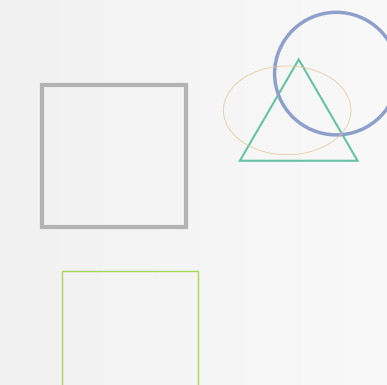[{"shape": "triangle", "thickness": 1.5, "radius": 0.88, "center": [0.771, 0.67]}, {"shape": "circle", "thickness": 2.5, "radius": 0.8, "center": [0.868, 0.809]}, {"shape": "square", "thickness": 1, "radius": 0.87, "center": [0.336, 0.121]}, {"shape": "oval", "thickness": 0.5, "radius": 0.82, "center": [0.741, 0.713]}, {"shape": "square", "thickness": 3, "radius": 0.93, "center": [0.294, 0.595]}]